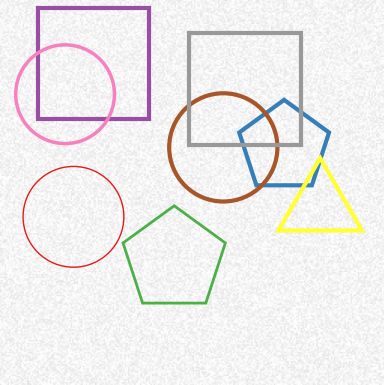[{"shape": "circle", "thickness": 1, "radius": 0.65, "center": [0.191, 0.437]}, {"shape": "pentagon", "thickness": 3, "radius": 0.61, "center": [0.738, 0.618]}, {"shape": "pentagon", "thickness": 2, "radius": 0.7, "center": [0.452, 0.326]}, {"shape": "square", "thickness": 3, "radius": 0.72, "center": [0.242, 0.835]}, {"shape": "triangle", "thickness": 3, "radius": 0.63, "center": [0.832, 0.464]}, {"shape": "circle", "thickness": 3, "radius": 0.7, "center": [0.58, 0.617]}, {"shape": "circle", "thickness": 2.5, "radius": 0.64, "center": [0.169, 0.755]}, {"shape": "square", "thickness": 3, "radius": 0.73, "center": [0.636, 0.77]}]